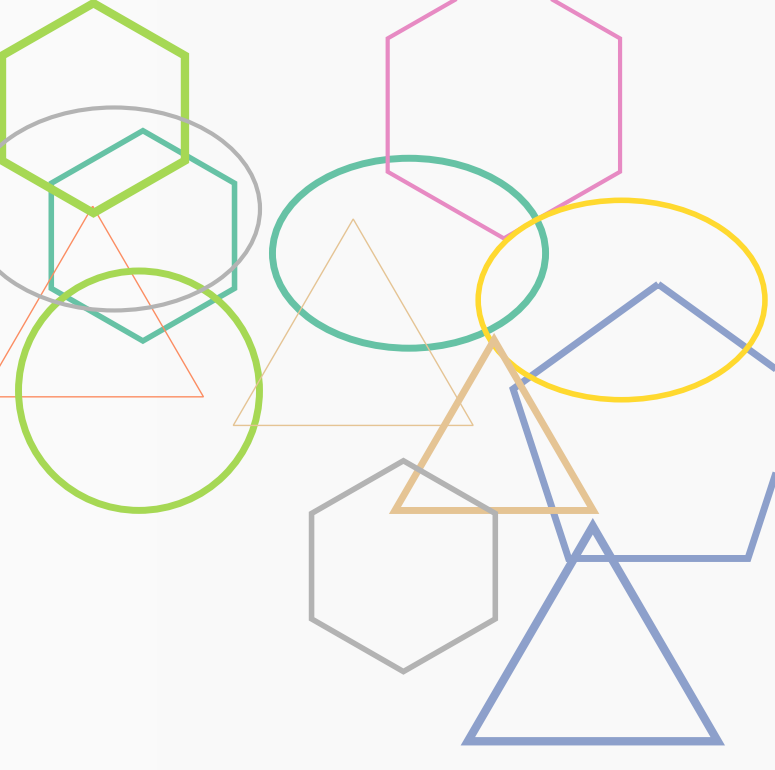[{"shape": "hexagon", "thickness": 2, "radius": 0.68, "center": [0.184, 0.694]}, {"shape": "oval", "thickness": 2.5, "radius": 0.88, "center": [0.528, 0.671]}, {"shape": "triangle", "thickness": 0.5, "radius": 0.83, "center": [0.12, 0.567]}, {"shape": "pentagon", "thickness": 2.5, "radius": 0.98, "center": [0.849, 0.434]}, {"shape": "triangle", "thickness": 3, "radius": 0.93, "center": [0.765, 0.13]}, {"shape": "hexagon", "thickness": 1.5, "radius": 0.87, "center": [0.65, 0.864]}, {"shape": "circle", "thickness": 2.5, "radius": 0.78, "center": [0.179, 0.493]}, {"shape": "hexagon", "thickness": 3, "radius": 0.68, "center": [0.121, 0.86]}, {"shape": "oval", "thickness": 2, "radius": 0.93, "center": [0.802, 0.61]}, {"shape": "triangle", "thickness": 2.5, "radius": 0.74, "center": [0.638, 0.411]}, {"shape": "triangle", "thickness": 0.5, "radius": 0.89, "center": [0.456, 0.537]}, {"shape": "oval", "thickness": 1.5, "radius": 0.94, "center": [0.147, 0.729]}, {"shape": "hexagon", "thickness": 2, "radius": 0.68, "center": [0.521, 0.265]}]